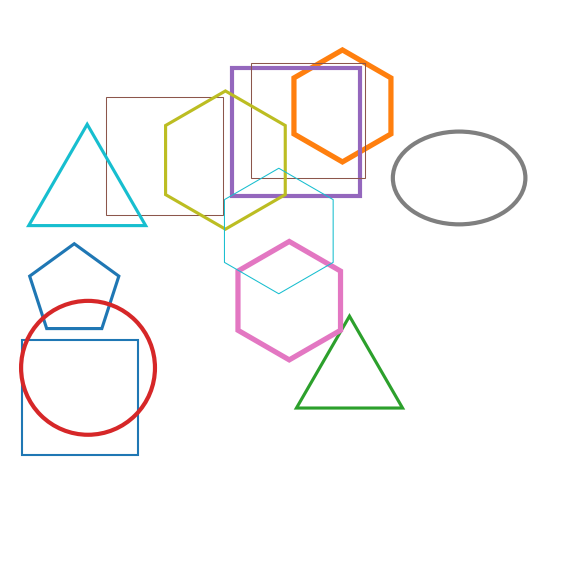[{"shape": "square", "thickness": 1, "radius": 0.5, "center": [0.139, 0.311]}, {"shape": "pentagon", "thickness": 1.5, "radius": 0.41, "center": [0.129, 0.496]}, {"shape": "hexagon", "thickness": 2.5, "radius": 0.48, "center": [0.593, 0.816]}, {"shape": "triangle", "thickness": 1.5, "radius": 0.53, "center": [0.605, 0.346]}, {"shape": "circle", "thickness": 2, "radius": 0.58, "center": [0.152, 0.362]}, {"shape": "square", "thickness": 2, "radius": 0.55, "center": [0.513, 0.771]}, {"shape": "square", "thickness": 0.5, "radius": 0.51, "center": [0.285, 0.729]}, {"shape": "square", "thickness": 0.5, "radius": 0.5, "center": [0.533, 0.791]}, {"shape": "hexagon", "thickness": 2.5, "radius": 0.51, "center": [0.501, 0.478]}, {"shape": "oval", "thickness": 2, "radius": 0.57, "center": [0.795, 0.691]}, {"shape": "hexagon", "thickness": 1.5, "radius": 0.6, "center": [0.39, 0.722]}, {"shape": "hexagon", "thickness": 0.5, "radius": 0.54, "center": [0.483, 0.599]}, {"shape": "triangle", "thickness": 1.5, "radius": 0.58, "center": [0.151, 0.667]}]